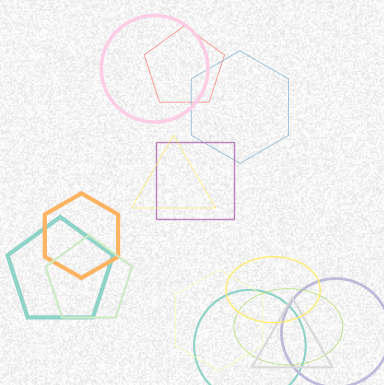[{"shape": "pentagon", "thickness": 3, "radius": 0.72, "center": [0.157, 0.292]}, {"shape": "circle", "thickness": 1.5, "radius": 0.72, "center": [0.649, 0.102]}, {"shape": "hexagon", "thickness": 0.5, "radius": 0.66, "center": [0.569, 0.168]}, {"shape": "circle", "thickness": 2, "radius": 0.71, "center": [0.872, 0.135]}, {"shape": "pentagon", "thickness": 0.5, "radius": 0.55, "center": [0.479, 0.823]}, {"shape": "hexagon", "thickness": 0.5, "radius": 0.73, "center": [0.623, 0.722]}, {"shape": "hexagon", "thickness": 3, "radius": 0.55, "center": [0.212, 0.388]}, {"shape": "oval", "thickness": 0.5, "radius": 0.71, "center": [0.749, 0.151]}, {"shape": "circle", "thickness": 2.5, "radius": 0.69, "center": [0.402, 0.821]}, {"shape": "triangle", "thickness": 1.5, "radius": 0.6, "center": [0.759, 0.106]}, {"shape": "square", "thickness": 1, "radius": 0.5, "center": [0.506, 0.531]}, {"shape": "pentagon", "thickness": 1.5, "radius": 0.59, "center": [0.231, 0.271]}, {"shape": "triangle", "thickness": 0.5, "radius": 0.63, "center": [0.451, 0.523]}, {"shape": "oval", "thickness": 1, "radius": 0.61, "center": [0.709, 0.248]}]